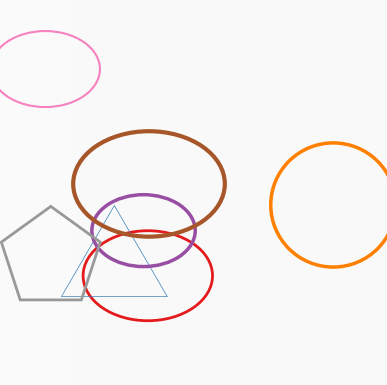[{"shape": "oval", "thickness": 2, "radius": 0.83, "center": [0.381, 0.284]}, {"shape": "triangle", "thickness": 0.5, "radius": 0.79, "center": [0.295, 0.308]}, {"shape": "oval", "thickness": 2.5, "radius": 0.67, "center": [0.37, 0.401]}, {"shape": "circle", "thickness": 2.5, "radius": 0.81, "center": [0.86, 0.468]}, {"shape": "oval", "thickness": 3, "radius": 0.98, "center": [0.385, 0.522]}, {"shape": "oval", "thickness": 1.5, "radius": 0.71, "center": [0.117, 0.821]}, {"shape": "pentagon", "thickness": 2, "radius": 0.67, "center": [0.131, 0.33]}]